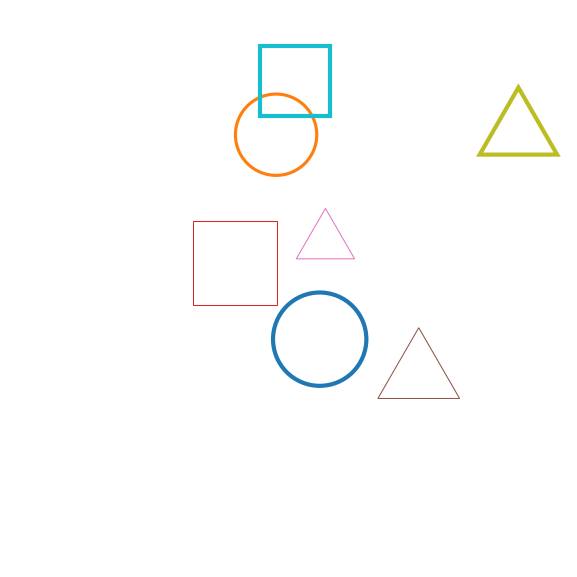[{"shape": "circle", "thickness": 2, "radius": 0.4, "center": [0.554, 0.412]}, {"shape": "circle", "thickness": 1.5, "radius": 0.35, "center": [0.478, 0.766]}, {"shape": "square", "thickness": 0.5, "radius": 0.36, "center": [0.408, 0.543]}, {"shape": "triangle", "thickness": 0.5, "radius": 0.41, "center": [0.725, 0.35]}, {"shape": "triangle", "thickness": 0.5, "radius": 0.29, "center": [0.564, 0.58]}, {"shape": "triangle", "thickness": 2, "radius": 0.39, "center": [0.898, 0.77]}, {"shape": "square", "thickness": 2, "radius": 0.3, "center": [0.511, 0.859]}]